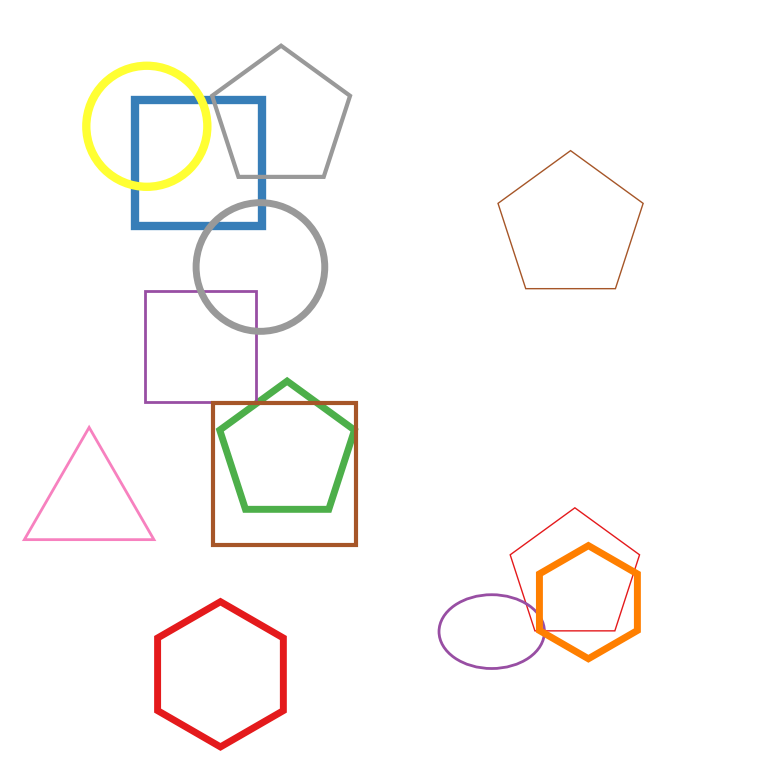[{"shape": "hexagon", "thickness": 2.5, "radius": 0.47, "center": [0.286, 0.124]}, {"shape": "pentagon", "thickness": 0.5, "radius": 0.44, "center": [0.747, 0.252]}, {"shape": "square", "thickness": 3, "radius": 0.41, "center": [0.258, 0.788]}, {"shape": "pentagon", "thickness": 2.5, "radius": 0.46, "center": [0.373, 0.413]}, {"shape": "oval", "thickness": 1, "radius": 0.34, "center": [0.639, 0.18]}, {"shape": "square", "thickness": 1, "radius": 0.36, "center": [0.26, 0.55]}, {"shape": "hexagon", "thickness": 2.5, "radius": 0.37, "center": [0.764, 0.218]}, {"shape": "circle", "thickness": 3, "radius": 0.39, "center": [0.191, 0.836]}, {"shape": "pentagon", "thickness": 0.5, "radius": 0.5, "center": [0.741, 0.705]}, {"shape": "square", "thickness": 1.5, "radius": 0.46, "center": [0.369, 0.384]}, {"shape": "triangle", "thickness": 1, "radius": 0.49, "center": [0.116, 0.348]}, {"shape": "pentagon", "thickness": 1.5, "radius": 0.47, "center": [0.365, 0.846]}, {"shape": "circle", "thickness": 2.5, "radius": 0.42, "center": [0.338, 0.653]}]